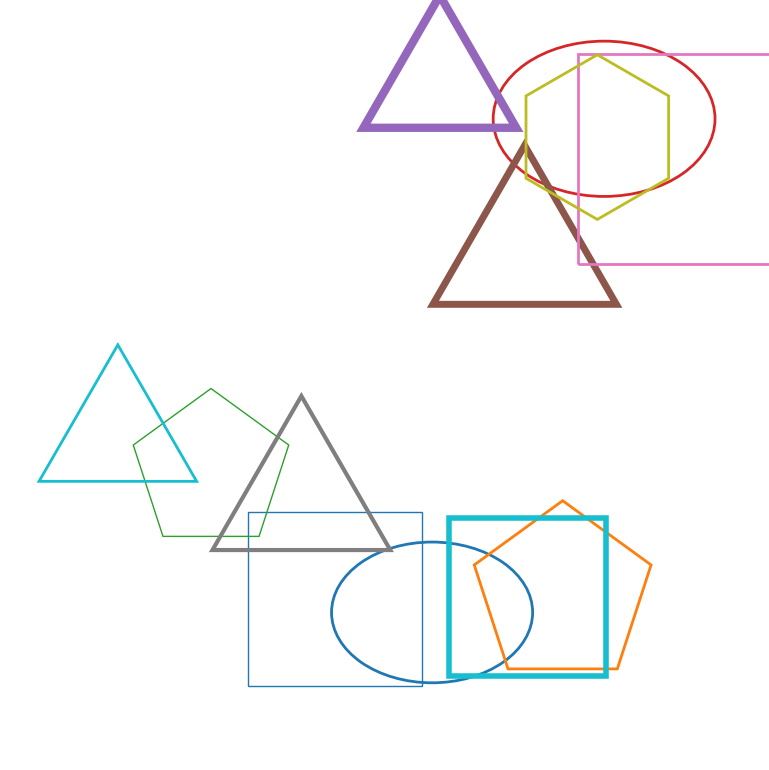[{"shape": "oval", "thickness": 1, "radius": 0.65, "center": [0.561, 0.205]}, {"shape": "square", "thickness": 0.5, "radius": 0.56, "center": [0.435, 0.222]}, {"shape": "pentagon", "thickness": 1, "radius": 0.6, "center": [0.731, 0.229]}, {"shape": "pentagon", "thickness": 0.5, "radius": 0.53, "center": [0.274, 0.389]}, {"shape": "oval", "thickness": 1, "radius": 0.72, "center": [0.785, 0.846]}, {"shape": "triangle", "thickness": 3, "radius": 0.57, "center": [0.571, 0.891]}, {"shape": "triangle", "thickness": 2.5, "radius": 0.69, "center": [0.681, 0.674]}, {"shape": "square", "thickness": 1, "radius": 0.68, "center": [0.888, 0.794]}, {"shape": "triangle", "thickness": 1.5, "radius": 0.67, "center": [0.391, 0.352]}, {"shape": "hexagon", "thickness": 1, "radius": 0.53, "center": [0.776, 0.822]}, {"shape": "triangle", "thickness": 1, "radius": 0.59, "center": [0.153, 0.434]}, {"shape": "square", "thickness": 2, "radius": 0.51, "center": [0.685, 0.225]}]